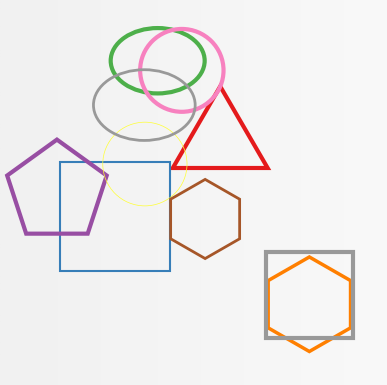[{"shape": "triangle", "thickness": 3, "radius": 0.71, "center": [0.568, 0.634]}, {"shape": "square", "thickness": 1.5, "radius": 0.71, "center": [0.298, 0.438]}, {"shape": "oval", "thickness": 3, "radius": 0.61, "center": [0.407, 0.842]}, {"shape": "pentagon", "thickness": 3, "radius": 0.68, "center": [0.147, 0.502]}, {"shape": "hexagon", "thickness": 2.5, "radius": 0.61, "center": [0.798, 0.21]}, {"shape": "circle", "thickness": 0.5, "radius": 0.54, "center": [0.374, 0.574]}, {"shape": "hexagon", "thickness": 2, "radius": 0.51, "center": [0.529, 0.431]}, {"shape": "circle", "thickness": 3, "radius": 0.54, "center": [0.469, 0.817]}, {"shape": "oval", "thickness": 2, "radius": 0.66, "center": [0.372, 0.727]}, {"shape": "square", "thickness": 3, "radius": 0.56, "center": [0.798, 0.234]}]